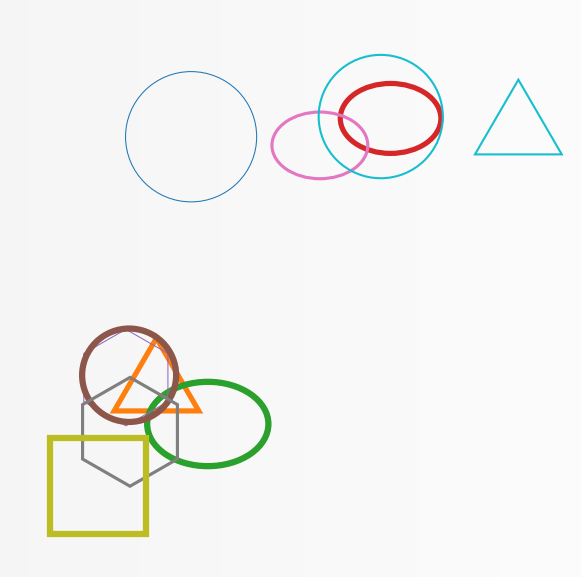[{"shape": "circle", "thickness": 0.5, "radius": 0.56, "center": [0.329, 0.762]}, {"shape": "triangle", "thickness": 2.5, "radius": 0.42, "center": [0.269, 0.33]}, {"shape": "oval", "thickness": 3, "radius": 0.52, "center": [0.357, 0.265]}, {"shape": "oval", "thickness": 2.5, "radius": 0.43, "center": [0.672, 0.794]}, {"shape": "hexagon", "thickness": 0.5, "radius": 0.42, "center": [0.217, 0.345]}, {"shape": "circle", "thickness": 3, "radius": 0.4, "center": [0.222, 0.349]}, {"shape": "oval", "thickness": 1.5, "radius": 0.41, "center": [0.55, 0.747]}, {"shape": "hexagon", "thickness": 1.5, "radius": 0.47, "center": [0.224, 0.251]}, {"shape": "square", "thickness": 3, "radius": 0.41, "center": [0.168, 0.157]}, {"shape": "triangle", "thickness": 1, "radius": 0.43, "center": [0.892, 0.775]}, {"shape": "circle", "thickness": 1, "radius": 0.53, "center": [0.655, 0.797]}]